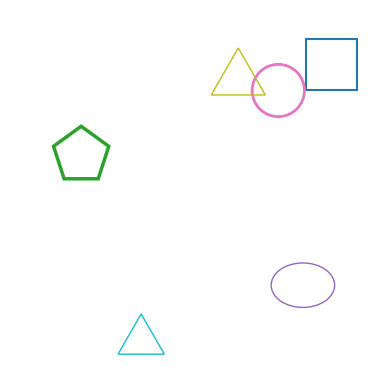[{"shape": "square", "thickness": 1.5, "radius": 0.33, "center": [0.862, 0.833]}, {"shape": "pentagon", "thickness": 2.5, "radius": 0.38, "center": [0.211, 0.597]}, {"shape": "oval", "thickness": 1, "radius": 0.41, "center": [0.787, 0.259]}, {"shape": "circle", "thickness": 2, "radius": 0.34, "center": [0.723, 0.765]}, {"shape": "triangle", "thickness": 1, "radius": 0.41, "center": [0.619, 0.794]}, {"shape": "triangle", "thickness": 1, "radius": 0.35, "center": [0.367, 0.115]}]